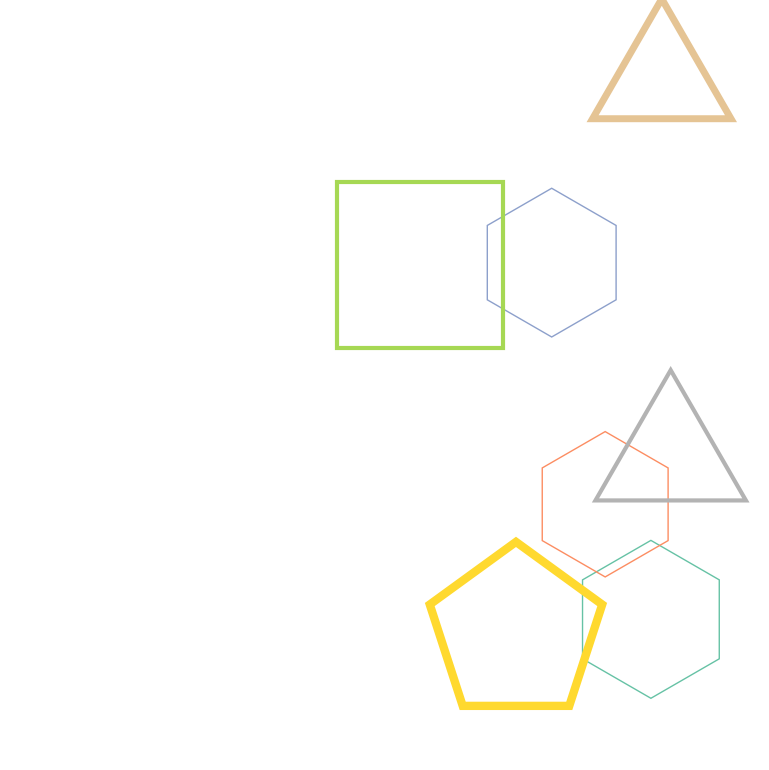[{"shape": "hexagon", "thickness": 0.5, "radius": 0.51, "center": [0.845, 0.196]}, {"shape": "hexagon", "thickness": 0.5, "radius": 0.47, "center": [0.786, 0.345]}, {"shape": "hexagon", "thickness": 0.5, "radius": 0.48, "center": [0.716, 0.659]}, {"shape": "square", "thickness": 1.5, "radius": 0.54, "center": [0.546, 0.656]}, {"shape": "pentagon", "thickness": 3, "radius": 0.59, "center": [0.67, 0.179]}, {"shape": "triangle", "thickness": 2.5, "radius": 0.52, "center": [0.859, 0.898]}, {"shape": "triangle", "thickness": 1.5, "radius": 0.56, "center": [0.871, 0.406]}]